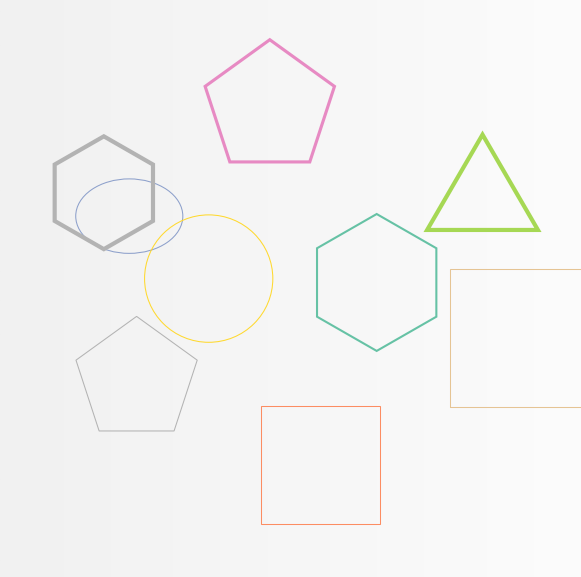[{"shape": "hexagon", "thickness": 1, "radius": 0.59, "center": [0.648, 0.51]}, {"shape": "square", "thickness": 0.5, "radius": 0.51, "center": [0.552, 0.195]}, {"shape": "oval", "thickness": 0.5, "radius": 0.46, "center": [0.222, 0.625]}, {"shape": "pentagon", "thickness": 1.5, "radius": 0.58, "center": [0.464, 0.813]}, {"shape": "triangle", "thickness": 2, "radius": 0.55, "center": [0.83, 0.656]}, {"shape": "circle", "thickness": 0.5, "radius": 0.55, "center": [0.359, 0.517]}, {"shape": "square", "thickness": 0.5, "radius": 0.6, "center": [0.894, 0.414]}, {"shape": "hexagon", "thickness": 2, "radius": 0.49, "center": [0.179, 0.665]}, {"shape": "pentagon", "thickness": 0.5, "radius": 0.55, "center": [0.235, 0.342]}]